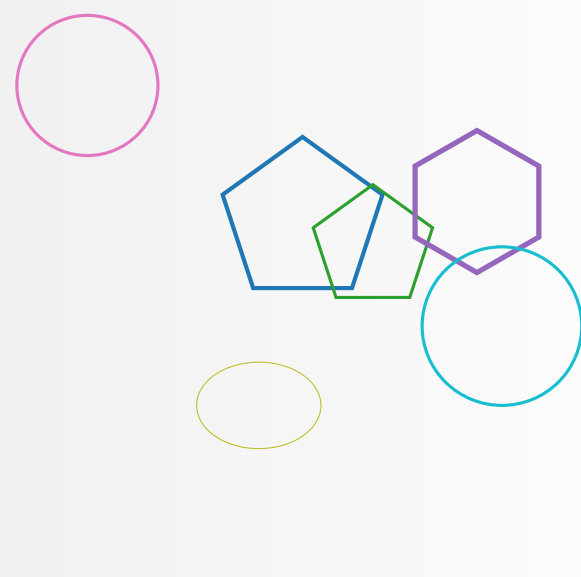[{"shape": "pentagon", "thickness": 2, "radius": 0.72, "center": [0.521, 0.617]}, {"shape": "pentagon", "thickness": 1.5, "radius": 0.54, "center": [0.642, 0.571]}, {"shape": "hexagon", "thickness": 2.5, "radius": 0.61, "center": [0.821, 0.65]}, {"shape": "circle", "thickness": 1.5, "radius": 0.61, "center": [0.15, 0.851]}, {"shape": "oval", "thickness": 0.5, "radius": 0.53, "center": [0.445, 0.297]}, {"shape": "circle", "thickness": 1.5, "radius": 0.69, "center": [0.864, 0.434]}]